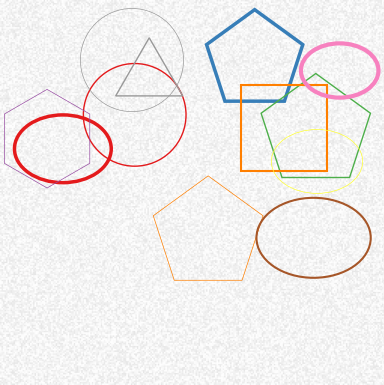[{"shape": "oval", "thickness": 2.5, "radius": 0.63, "center": [0.163, 0.614]}, {"shape": "circle", "thickness": 1, "radius": 0.67, "center": [0.35, 0.702]}, {"shape": "pentagon", "thickness": 2.5, "radius": 0.66, "center": [0.661, 0.844]}, {"shape": "pentagon", "thickness": 1, "radius": 0.75, "center": [0.82, 0.66]}, {"shape": "hexagon", "thickness": 0.5, "radius": 0.64, "center": [0.122, 0.64]}, {"shape": "pentagon", "thickness": 0.5, "radius": 0.75, "center": [0.541, 0.393]}, {"shape": "square", "thickness": 1.5, "radius": 0.56, "center": [0.737, 0.667]}, {"shape": "oval", "thickness": 0.5, "radius": 0.59, "center": [0.823, 0.581]}, {"shape": "oval", "thickness": 1.5, "radius": 0.74, "center": [0.815, 0.382]}, {"shape": "oval", "thickness": 3, "radius": 0.5, "center": [0.882, 0.817]}, {"shape": "circle", "thickness": 0.5, "radius": 0.67, "center": [0.343, 0.844]}, {"shape": "triangle", "thickness": 1, "radius": 0.5, "center": [0.388, 0.801]}]